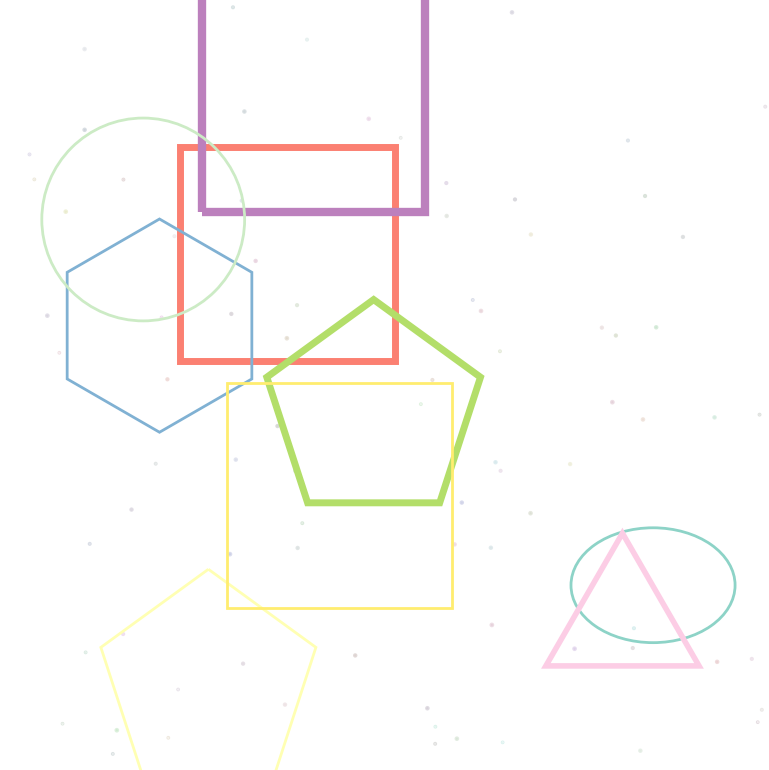[{"shape": "oval", "thickness": 1, "radius": 0.53, "center": [0.848, 0.24]}, {"shape": "pentagon", "thickness": 1, "radius": 0.73, "center": [0.271, 0.114]}, {"shape": "square", "thickness": 2.5, "radius": 0.7, "center": [0.374, 0.67]}, {"shape": "hexagon", "thickness": 1, "radius": 0.69, "center": [0.207, 0.577]}, {"shape": "pentagon", "thickness": 2.5, "radius": 0.73, "center": [0.485, 0.465]}, {"shape": "triangle", "thickness": 2, "radius": 0.57, "center": [0.808, 0.193]}, {"shape": "square", "thickness": 3, "radius": 0.72, "center": [0.407, 0.869]}, {"shape": "circle", "thickness": 1, "radius": 0.66, "center": [0.186, 0.715]}, {"shape": "square", "thickness": 1, "radius": 0.73, "center": [0.441, 0.357]}]